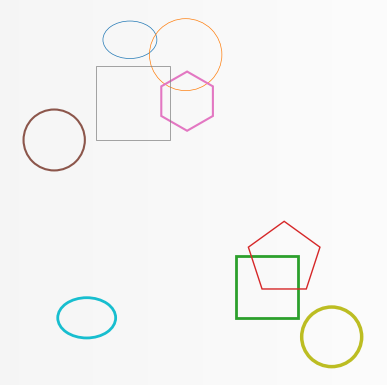[{"shape": "oval", "thickness": 0.5, "radius": 0.35, "center": [0.335, 0.897]}, {"shape": "circle", "thickness": 0.5, "radius": 0.47, "center": [0.479, 0.858]}, {"shape": "square", "thickness": 2, "radius": 0.4, "center": [0.689, 0.255]}, {"shape": "pentagon", "thickness": 1, "radius": 0.49, "center": [0.733, 0.328]}, {"shape": "circle", "thickness": 1.5, "radius": 0.4, "center": [0.14, 0.636]}, {"shape": "hexagon", "thickness": 1.5, "radius": 0.38, "center": [0.483, 0.737]}, {"shape": "square", "thickness": 0.5, "radius": 0.48, "center": [0.343, 0.733]}, {"shape": "circle", "thickness": 2.5, "radius": 0.39, "center": [0.856, 0.125]}, {"shape": "oval", "thickness": 2, "radius": 0.37, "center": [0.224, 0.174]}]